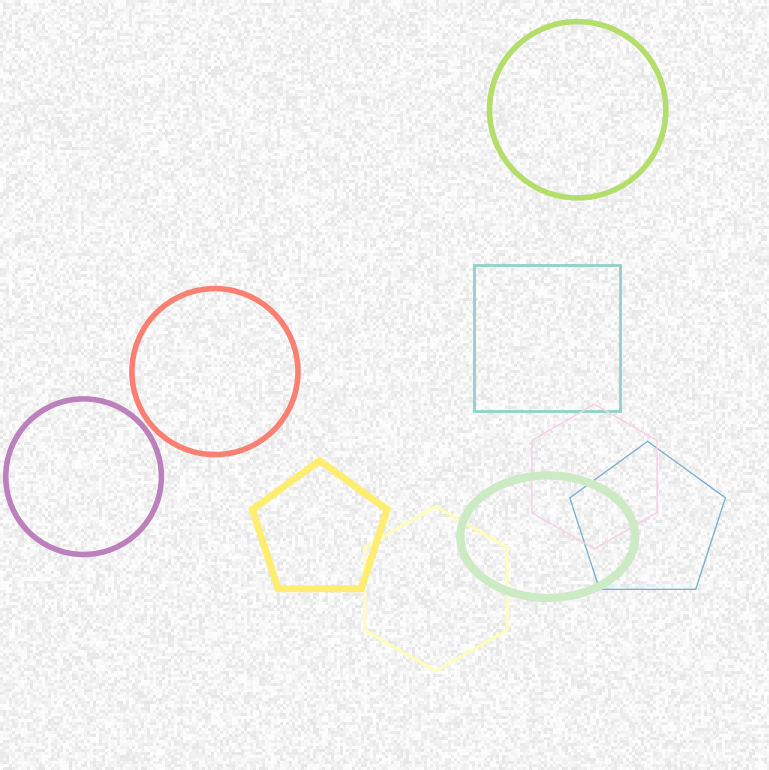[{"shape": "square", "thickness": 1, "radius": 0.47, "center": [0.71, 0.561]}, {"shape": "hexagon", "thickness": 1, "radius": 0.53, "center": [0.566, 0.235]}, {"shape": "circle", "thickness": 2, "radius": 0.54, "center": [0.279, 0.517]}, {"shape": "pentagon", "thickness": 0.5, "radius": 0.53, "center": [0.841, 0.321]}, {"shape": "circle", "thickness": 2, "radius": 0.57, "center": [0.75, 0.857]}, {"shape": "hexagon", "thickness": 0.5, "radius": 0.47, "center": [0.772, 0.381]}, {"shape": "circle", "thickness": 2, "radius": 0.51, "center": [0.109, 0.381]}, {"shape": "oval", "thickness": 3, "radius": 0.57, "center": [0.711, 0.303]}, {"shape": "pentagon", "thickness": 2.5, "radius": 0.46, "center": [0.415, 0.31]}]